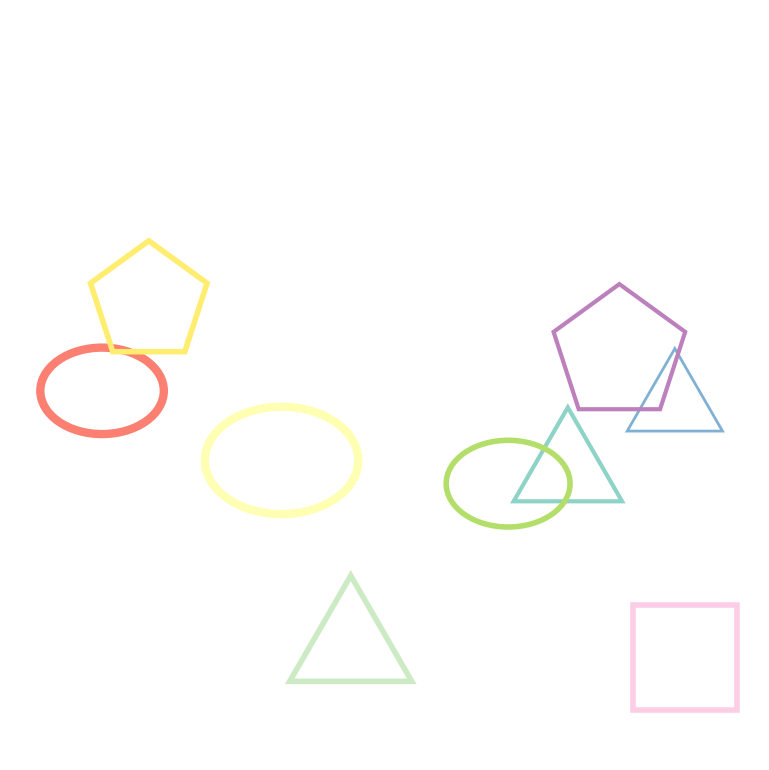[{"shape": "triangle", "thickness": 1.5, "radius": 0.41, "center": [0.737, 0.39]}, {"shape": "oval", "thickness": 3, "radius": 0.5, "center": [0.366, 0.402]}, {"shape": "oval", "thickness": 3, "radius": 0.4, "center": [0.133, 0.492]}, {"shape": "triangle", "thickness": 1, "radius": 0.36, "center": [0.876, 0.476]}, {"shape": "oval", "thickness": 2, "radius": 0.4, "center": [0.66, 0.372]}, {"shape": "square", "thickness": 2, "radius": 0.34, "center": [0.89, 0.146]}, {"shape": "pentagon", "thickness": 1.5, "radius": 0.45, "center": [0.804, 0.541]}, {"shape": "triangle", "thickness": 2, "radius": 0.46, "center": [0.456, 0.161]}, {"shape": "pentagon", "thickness": 2, "radius": 0.4, "center": [0.193, 0.608]}]